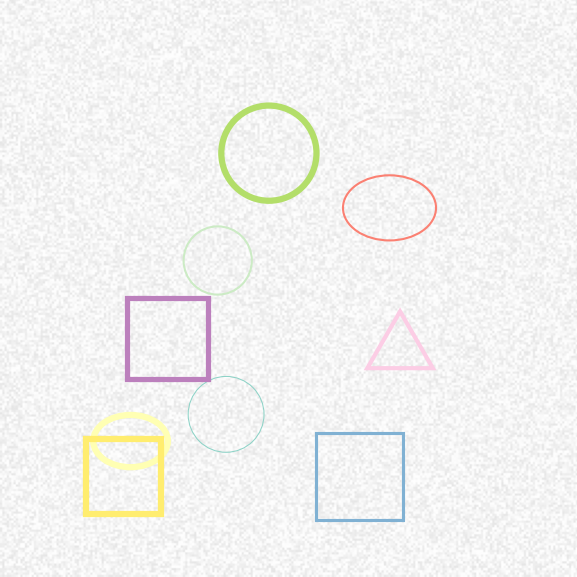[{"shape": "circle", "thickness": 0.5, "radius": 0.33, "center": [0.392, 0.282]}, {"shape": "oval", "thickness": 3, "radius": 0.32, "center": [0.226, 0.235]}, {"shape": "oval", "thickness": 1, "radius": 0.4, "center": [0.674, 0.639]}, {"shape": "square", "thickness": 1.5, "radius": 0.38, "center": [0.623, 0.174]}, {"shape": "circle", "thickness": 3, "radius": 0.41, "center": [0.466, 0.734]}, {"shape": "triangle", "thickness": 2, "radius": 0.33, "center": [0.693, 0.394]}, {"shape": "square", "thickness": 2.5, "radius": 0.35, "center": [0.29, 0.413]}, {"shape": "circle", "thickness": 1, "radius": 0.3, "center": [0.377, 0.548]}, {"shape": "square", "thickness": 3, "radius": 0.33, "center": [0.214, 0.174]}]